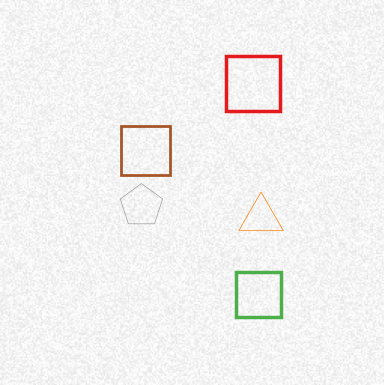[{"shape": "square", "thickness": 2.5, "radius": 0.35, "center": [0.657, 0.783]}, {"shape": "square", "thickness": 2.5, "radius": 0.29, "center": [0.671, 0.234]}, {"shape": "triangle", "thickness": 0.5, "radius": 0.33, "center": [0.678, 0.434]}, {"shape": "square", "thickness": 2, "radius": 0.31, "center": [0.378, 0.609]}, {"shape": "pentagon", "thickness": 0.5, "radius": 0.29, "center": [0.367, 0.465]}]